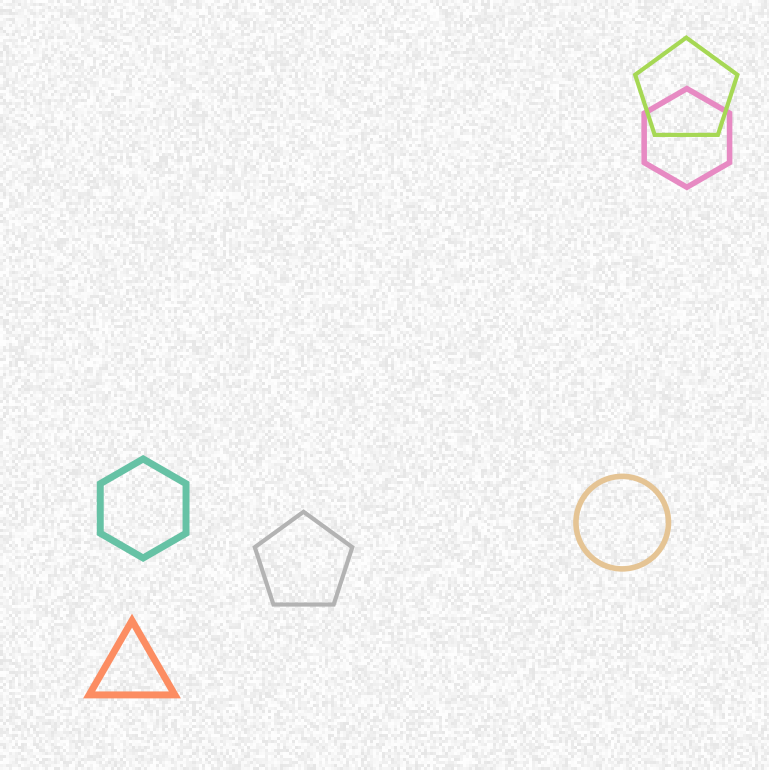[{"shape": "hexagon", "thickness": 2.5, "radius": 0.32, "center": [0.186, 0.34]}, {"shape": "triangle", "thickness": 2.5, "radius": 0.32, "center": [0.171, 0.13]}, {"shape": "hexagon", "thickness": 2, "radius": 0.32, "center": [0.892, 0.821]}, {"shape": "pentagon", "thickness": 1.5, "radius": 0.35, "center": [0.891, 0.881]}, {"shape": "circle", "thickness": 2, "radius": 0.3, "center": [0.808, 0.321]}, {"shape": "pentagon", "thickness": 1.5, "radius": 0.33, "center": [0.394, 0.269]}]